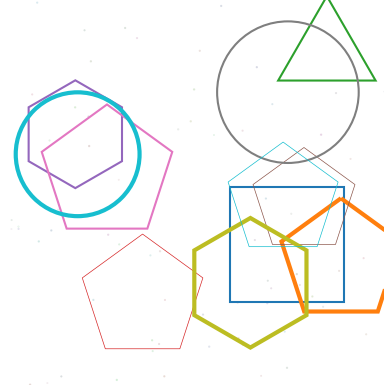[{"shape": "square", "thickness": 1.5, "radius": 0.74, "center": [0.745, 0.365]}, {"shape": "pentagon", "thickness": 3, "radius": 0.81, "center": [0.886, 0.322]}, {"shape": "triangle", "thickness": 1.5, "radius": 0.73, "center": [0.849, 0.864]}, {"shape": "pentagon", "thickness": 0.5, "radius": 0.82, "center": [0.37, 0.227]}, {"shape": "hexagon", "thickness": 1.5, "radius": 0.7, "center": [0.196, 0.651]}, {"shape": "pentagon", "thickness": 0.5, "radius": 0.7, "center": [0.79, 0.478]}, {"shape": "pentagon", "thickness": 1.5, "radius": 0.89, "center": [0.278, 0.55]}, {"shape": "circle", "thickness": 1.5, "radius": 0.92, "center": [0.748, 0.761]}, {"shape": "hexagon", "thickness": 3, "radius": 0.84, "center": [0.65, 0.266]}, {"shape": "pentagon", "thickness": 0.5, "radius": 0.75, "center": [0.735, 0.481]}, {"shape": "circle", "thickness": 3, "radius": 0.8, "center": [0.202, 0.599]}]